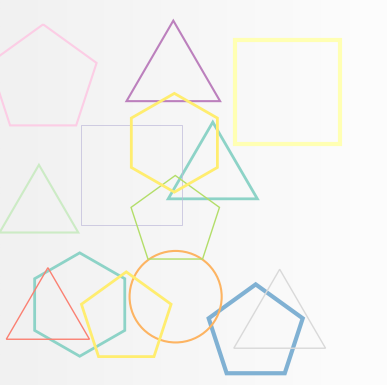[{"shape": "triangle", "thickness": 2, "radius": 0.66, "center": [0.549, 0.55]}, {"shape": "hexagon", "thickness": 2, "radius": 0.67, "center": [0.206, 0.209]}, {"shape": "square", "thickness": 3, "radius": 0.67, "center": [0.742, 0.76]}, {"shape": "square", "thickness": 0.5, "radius": 0.65, "center": [0.34, 0.546]}, {"shape": "triangle", "thickness": 1, "radius": 0.62, "center": [0.124, 0.181]}, {"shape": "pentagon", "thickness": 3, "radius": 0.64, "center": [0.66, 0.134]}, {"shape": "circle", "thickness": 1.5, "radius": 0.59, "center": [0.453, 0.229]}, {"shape": "pentagon", "thickness": 1, "radius": 0.6, "center": [0.452, 0.424]}, {"shape": "pentagon", "thickness": 1.5, "radius": 0.73, "center": [0.111, 0.792]}, {"shape": "triangle", "thickness": 1, "radius": 0.68, "center": [0.722, 0.164]}, {"shape": "triangle", "thickness": 1.5, "radius": 0.7, "center": [0.447, 0.807]}, {"shape": "triangle", "thickness": 1.5, "radius": 0.59, "center": [0.1, 0.455]}, {"shape": "pentagon", "thickness": 2, "radius": 0.61, "center": [0.326, 0.172]}, {"shape": "hexagon", "thickness": 2, "radius": 0.64, "center": [0.45, 0.629]}]